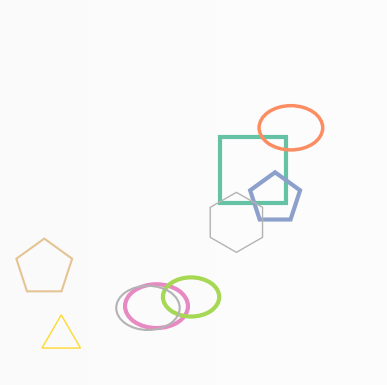[{"shape": "square", "thickness": 3, "radius": 0.43, "center": [0.652, 0.559]}, {"shape": "oval", "thickness": 2.5, "radius": 0.41, "center": [0.751, 0.668]}, {"shape": "pentagon", "thickness": 3, "radius": 0.34, "center": [0.71, 0.485]}, {"shape": "oval", "thickness": 3, "radius": 0.41, "center": [0.404, 0.205]}, {"shape": "oval", "thickness": 3, "radius": 0.36, "center": [0.493, 0.229]}, {"shape": "triangle", "thickness": 1, "radius": 0.29, "center": [0.158, 0.125]}, {"shape": "pentagon", "thickness": 1.5, "radius": 0.38, "center": [0.114, 0.305]}, {"shape": "hexagon", "thickness": 1, "radius": 0.39, "center": [0.61, 0.422]}, {"shape": "oval", "thickness": 1.5, "radius": 0.41, "center": [0.382, 0.2]}]